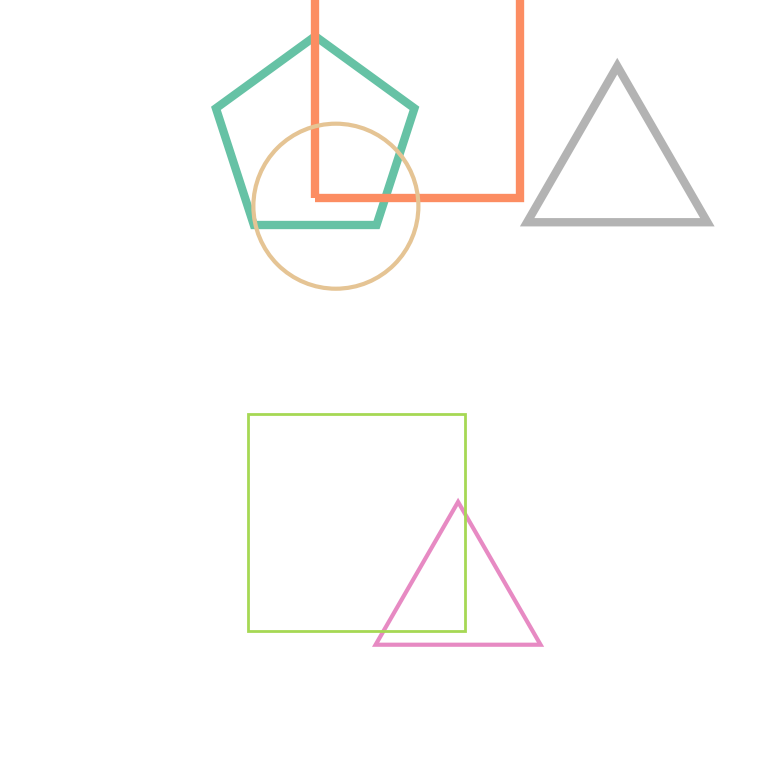[{"shape": "pentagon", "thickness": 3, "radius": 0.68, "center": [0.409, 0.817]}, {"shape": "square", "thickness": 3, "radius": 0.66, "center": [0.542, 0.876]}, {"shape": "triangle", "thickness": 1.5, "radius": 0.62, "center": [0.595, 0.225]}, {"shape": "square", "thickness": 1, "radius": 0.71, "center": [0.463, 0.321]}, {"shape": "circle", "thickness": 1.5, "radius": 0.54, "center": [0.436, 0.732]}, {"shape": "triangle", "thickness": 3, "radius": 0.68, "center": [0.802, 0.779]}]